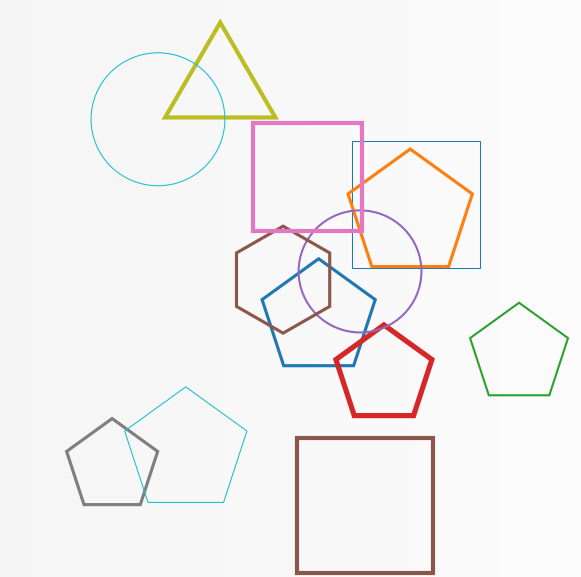[{"shape": "pentagon", "thickness": 1.5, "radius": 0.51, "center": [0.548, 0.449]}, {"shape": "square", "thickness": 0.5, "radius": 0.55, "center": [0.715, 0.646]}, {"shape": "pentagon", "thickness": 1.5, "radius": 0.56, "center": [0.706, 0.629]}, {"shape": "pentagon", "thickness": 1, "radius": 0.44, "center": [0.893, 0.386]}, {"shape": "pentagon", "thickness": 2.5, "radius": 0.43, "center": [0.661, 0.35]}, {"shape": "circle", "thickness": 1, "radius": 0.53, "center": [0.619, 0.529]}, {"shape": "square", "thickness": 2, "radius": 0.58, "center": [0.628, 0.124]}, {"shape": "hexagon", "thickness": 1.5, "radius": 0.46, "center": [0.487, 0.515]}, {"shape": "square", "thickness": 2, "radius": 0.47, "center": [0.53, 0.693]}, {"shape": "pentagon", "thickness": 1.5, "radius": 0.41, "center": [0.193, 0.192]}, {"shape": "triangle", "thickness": 2, "radius": 0.55, "center": [0.379, 0.851]}, {"shape": "circle", "thickness": 0.5, "radius": 0.58, "center": [0.272, 0.793]}, {"shape": "pentagon", "thickness": 0.5, "radius": 0.55, "center": [0.32, 0.219]}]